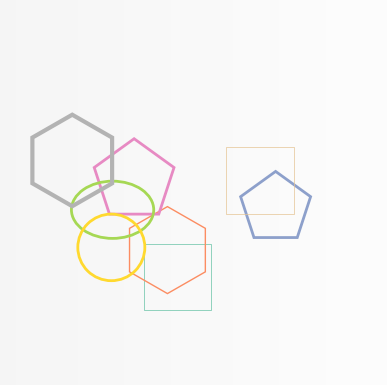[{"shape": "square", "thickness": 0.5, "radius": 0.43, "center": [0.459, 0.28]}, {"shape": "hexagon", "thickness": 1, "radius": 0.56, "center": [0.432, 0.35]}, {"shape": "pentagon", "thickness": 2, "radius": 0.47, "center": [0.711, 0.46]}, {"shape": "pentagon", "thickness": 2, "radius": 0.54, "center": [0.346, 0.531]}, {"shape": "oval", "thickness": 2, "radius": 0.53, "center": [0.291, 0.455]}, {"shape": "circle", "thickness": 2, "radius": 0.43, "center": [0.287, 0.357]}, {"shape": "square", "thickness": 0.5, "radius": 0.43, "center": [0.671, 0.531]}, {"shape": "hexagon", "thickness": 3, "radius": 0.59, "center": [0.186, 0.583]}]